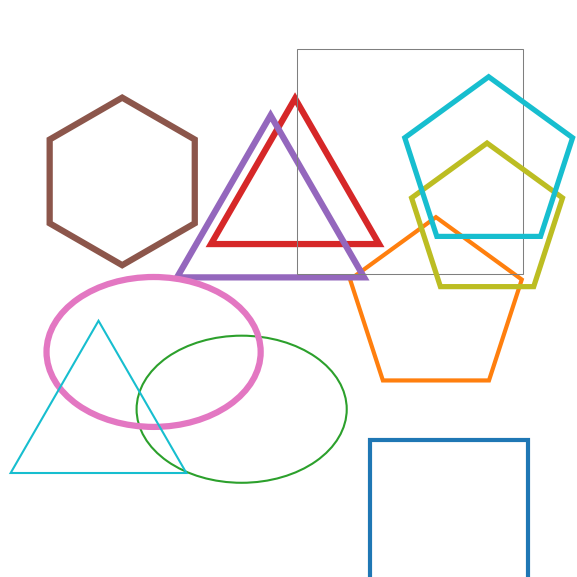[{"shape": "square", "thickness": 2, "radius": 0.68, "center": [0.778, 0.1]}, {"shape": "pentagon", "thickness": 2, "radius": 0.78, "center": [0.755, 0.467]}, {"shape": "oval", "thickness": 1, "radius": 0.91, "center": [0.418, 0.291]}, {"shape": "triangle", "thickness": 3, "radius": 0.84, "center": [0.511, 0.661]}, {"shape": "triangle", "thickness": 3, "radius": 0.94, "center": [0.469, 0.612]}, {"shape": "hexagon", "thickness": 3, "radius": 0.73, "center": [0.212, 0.685]}, {"shape": "oval", "thickness": 3, "radius": 0.93, "center": [0.266, 0.39]}, {"shape": "square", "thickness": 0.5, "radius": 0.98, "center": [0.71, 0.72]}, {"shape": "pentagon", "thickness": 2.5, "radius": 0.69, "center": [0.843, 0.614]}, {"shape": "pentagon", "thickness": 2.5, "radius": 0.76, "center": [0.846, 0.713]}, {"shape": "triangle", "thickness": 1, "radius": 0.88, "center": [0.171, 0.268]}]